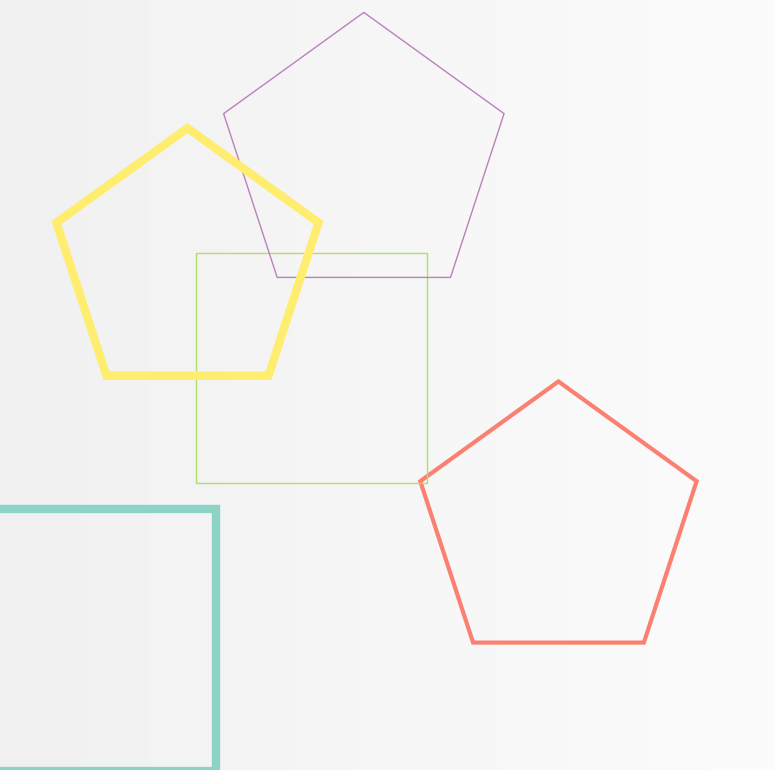[{"shape": "square", "thickness": 3, "radius": 0.85, "center": [0.109, 0.169]}, {"shape": "pentagon", "thickness": 1.5, "radius": 0.94, "center": [0.721, 0.317]}, {"shape": "square", "thickness": 0.5, "radius": 0.75, "center": [0.402, 0.522]}, {"shape": "pentagon", "thickness": 0.5, "radius": 0.95, "center": [0.469, 0.794]}, {"shape": "pentagon", "thickness": 3, "radius": 0.89, "center": [0.242, 0.656]}]